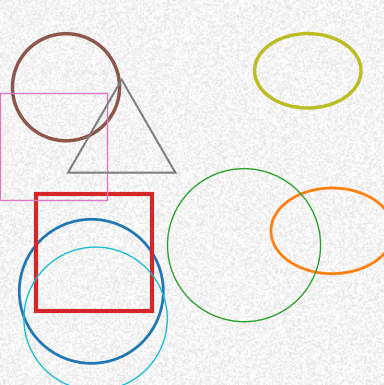[{"shape": "circle", "thickness": 2, "radius": 0.94, "center": [0.237, 0.243]}, {"shape": "oval", "thickness": 2, "radius": 0.8, "center": [0.863, 0.4]}, {"shape": "circle", "thickness": 1, "radius": 0.99, "center": [0.634, 0.363]}, {"shape": "square", "thickness": 3, "radius": 0.76, "center": [0.244, 0.345]}, {"shape": "circle", "thickness": 2.5, "radius": 0.7, "center": [0.171, 0.773]}, {"shape": "square", "thickness": 1, "radius": 0.7, "center": [0.139, 0.618]}, {"shape": "triangle", "thickness": 1.5, "radius": 0.81, "center": [0.316, 0.632]}, {"shape": "oval", "thickness": 2.5, "radius": 0.69, "center": [0.799, 0.816]}, {"shape": "circle", "thickness": 1, "radius": 0.93, "center": [0.248, 0.172]}]